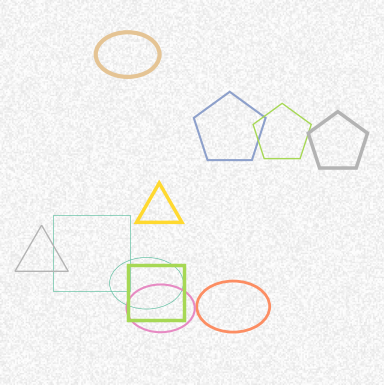[{"shape": "oval", "thickness": 0.5, "radius": 0.48, "center": [0.38, 0.264]}, {"shape": "square", "thickness": 0.5, "radius": 0.5, "center": [0.238, 0.344]}, {"shape": "oval", "thickness": 2, "radius": 0.47, "center": [0.606, 0.204]}, {"shape": "pentagon", "thickness": 1.5, "radius": 0.49, "center": [0.597, 0.663]}, {"shape": "oval", "thickness": 1.5, "radius": 0.44, "center": [0.417, 0.199]}, {"shape": "square", "thickness": 2.5, "radius": 0.36, "center": [0.405, 0.24]}, {"shape": "pentagon", "thickness": 1, "radius": 0.4, "center": [0.733, 0.652]}, {"shape": "triangle", "thickness": 2.5, "radius": 0.34, "center": [0.414, 0.457]}, {"shape": "oval", "thickness": 3, "radius": 0.41, "center": [0.332, 0.858]}, {"shape": "pentagon", "thickness": 2.5, "radius": 0.4, "center": [0.878, 0.629]}, {"shape": "triangle", "thickness": 1, "radius": 0.4, "center": [0.108, 0.335]}]